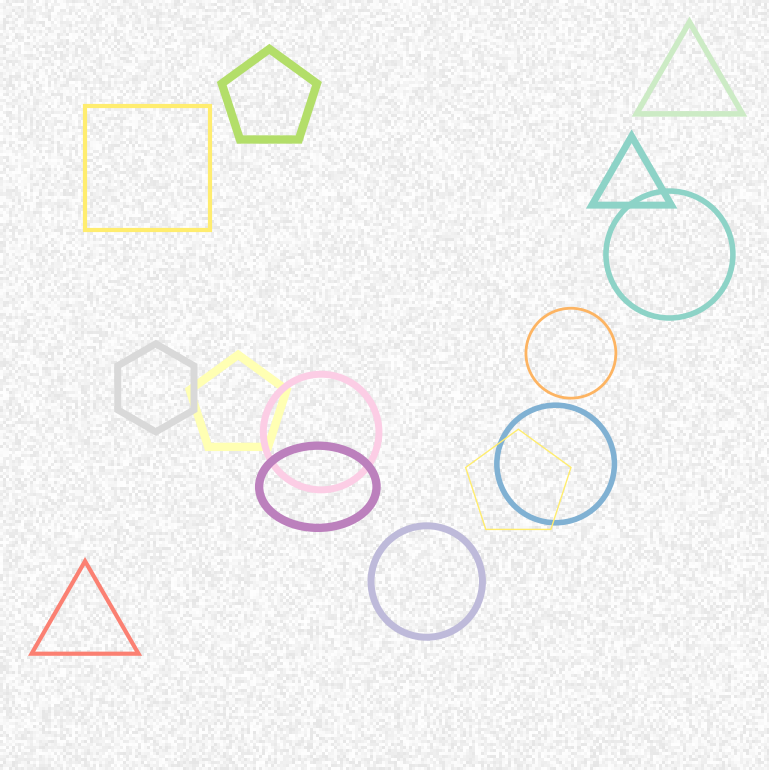[{"shape": "triangle", "thickness": 2.5, "radius": 0.3, "center": [0.82, 0.763]}, {"shape": "circle", "thickness": 2, "radius": 0.41, "center": [0.869, 0.669]}, {"shape": "pentagon", "thickness": 3, "radius": 0.33, "center": [0.309, 0.473]}, {"shape": "circle", "thickness": 2.5, "radius": 0.36, "center": [0.554, 0.245]}, {"shape": "triangle", "thickness": 1.5, "radius": 0.4, "center": [0.11, 0.191]}, {"shape": "circle", "thickness": 2, "radius": 0.38, "center": [0.722, 0.397]}, {"shape": "circle", "thickness": 1, "radius": 0.29, "center": [0.741, 0.541]}, {"shape": "pentagon", "thickness": 3, "radius": 0.33, "center": [0.35, 0.871]}, {"shape": "circle", "thickness": 2.5, "radius": 0.38, "center": [0.417, 0.439]}, {"shape": "hexagon", "thickness": 2.5, "radius": 0.29, "center": [0.202, 0.496]}, {"shape": "oval", "thickness": 3, "radius": 0.38, "center": [0.413, 0.368]}, {"shape": "triangle", "thickness": 2, "radius": 0.4, "center": [0.895, 0.892]}, {"shape": "square", "thickness": 1.5, "radius": 0.41, "center": [0.191, 0.782]}, {"shape": "pentagon", "thickness": 0.5, "radius": 0.36, "center": [0.673, 0.371]}]